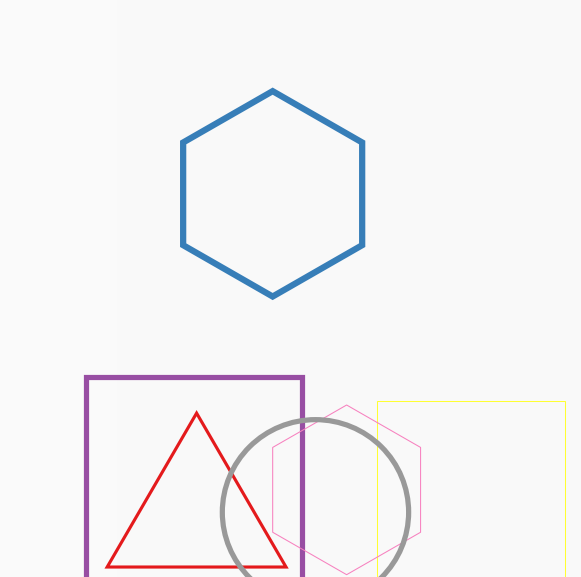[{"shape": "triangle", "thickness": 1.5, "radius": 0.89, "center": [0.338, 0.106]}, {"shape": "hexagon", "thickness": 3, "radius": 0.89, "center": [0.469, 0.663]}, {"shape": "square", "thickness": 2.5, "radius": 0.93, "center": [0.334, 0.162]}, {"shape": "square", "thickness": 0.5, "radius": 0.81, "center": [0.811, 0.143]}, {"shape": "hexagon", "thickness": 0.5, "radius": 0.73, "center": [0.596, 0.151]}, {"shape": "circle", "thickness": 2.5, "radius": 0.8, "center": [0.543, 0.112]}]